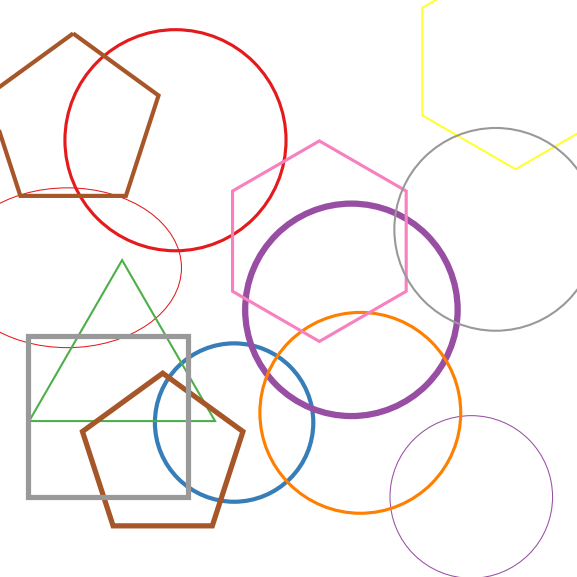[{"shape": "oval", "thickness": 0.5, "radius": 0.99, "center": [0.117, 0.535]}, {"shape": "circle", "thickness": 1.5, "radius": 0.96, "center": [0.304, 0.756]}, {"shape": "circle", "thickness": 2, "radius": 0.69, "center": [0.405, 0.267]}, {"shape": "triangle", "thickness": 1, "radius": 0.93, "center": [0.211, 0.363]}, {"shape": "circle", "thickness": 3, "radius": 0.92, "center": [0.609, 0.463]}, {"shape": "circle", "thickness": 0.5, "radius": 0.7, "center": [0.816, 0.139]}, {"shape": "circle", "thickness": 1.5, "radius": 0.87, "center": [0.624, 0.284]}, {"shape": "hexagon", "thickness": 1, "radius": 0.93, "center": [0.893, 0.892]}, {"shape": "pentagon", "thickness": 2.5, "radius": 0.73, "center": [0.282, 0.207]}, {"shape": "pentagon", "thickness": 2, "radius": 0.78, "center": [0.127, 0.786]}, {"shape": "hexagon", "thickness": 1.5, "radius": 0.87, "center": [0.553, 0.582]}, {"shape": "circle", "thickness": 1, "radius": 0.88, "center": [0.858, 0.602]}, {"shape": "square", "thickness": 2.5, "radius": 0.69, "center": [0.187, 0.278]}]